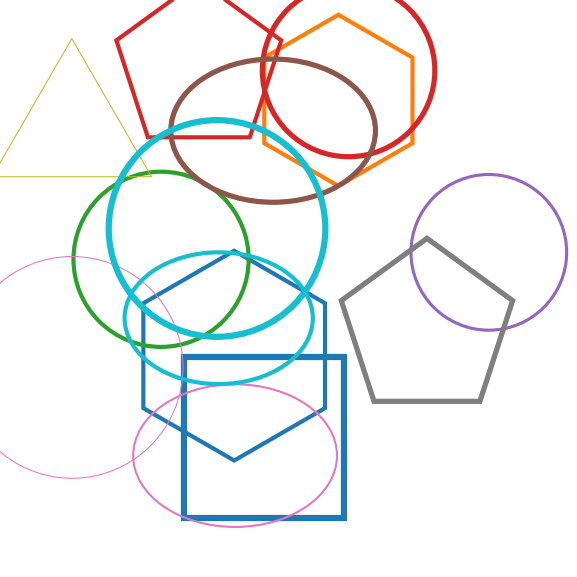[{"shape": "square", "thickness": 3, "radius": 0.7, "center": [0.457, 0.242]}, {"shape": "hexagon", "thickness": 2, "radius": 0.91, "center": [0.406, 0.383]}, {"shape": "hexagon", "thickness": 2, "radius": 0.74, "center": [0.586, 0.825]}, {"shape": "circle", "thickness": 2, "radius": 0.76, "center": [0.279, 0.55]}, {"shape": "pentagon", "thickness": 2, "radius": 0.75, "center": [0.344, 0.883]}, {"shape": "circle", "thickness": 2.5, "radius": 0.75, "center": [0.604, 0.877]}, {"shape": "circle", "thickness": 1.5, "radius": 0.67, "center": [0.846, 0.562]}, {"shape": "oval", "thickness": 2.5, "radius": 0.89, "center": [0.473, 0.773]}, {"shape": "circle", "thickness": 0.5, "radius": 0.96, "center": [0.125, 0.363]}, {"shape": "oval", "thickness": 1, "radius": 0.88, "center": [0.407, 0.21]}, {"shape": "pentagon", "thickness": 2.5, "radius": 0.78, "center": [0.739, 0.43]}, {"shape": "triangle", "thickness": 0.5, "radius": 0.8, "center": [0.124, 0.773]}, {"shape": "circle", "thickness": 3, "radius": 0.94, "center": [0.376, 0.604]}, {"shape": "oval", "thickness": 2, "radius": 0.81, "center": [0.379, 0.448]}]